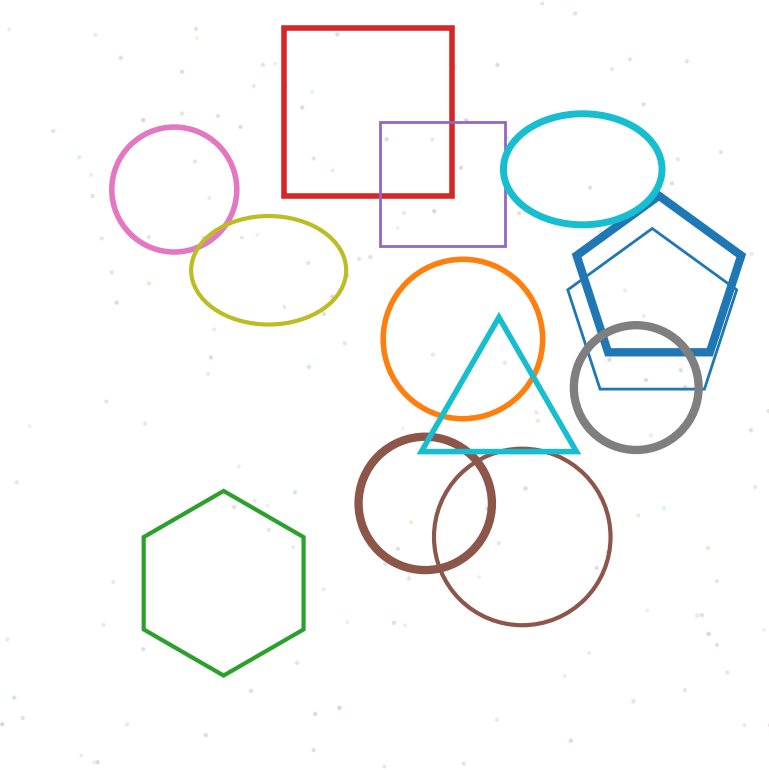[{"shape": "pentagon", "thickness": 3, "radius": 0.56, "center": [0.856, 0.633]}, {"shape": "pentagon", "thickness": 1, "radius": 0.58, "center": [0.847, 0.588]}, {"shape": "circle", "thickness": 2, "radius": 0.52, "center": [0.601, 0.56]}, {"shape": "hexagon", "thickness": 1.5, "radius": 0.6, "center": [0.29, 0.243]}, {"shape": "square", "thickness": 2, "radius": 0.55, "center": [0.478, 0.854]}, {"shape": "square", "thickness": 1, "radius": 0.41, "center": [0.575, 0.761]}, {"shape": "circle", "thickness": 1.5, "radius": 0.57, "center": [0.678, 0.303]}, {"shape": "circle", "thickness": 3, "radius": 0.43, "center": [0.552, 0.346]}, {"shape": "circle", "thickness": 2, "radius": 0.41, "center": [0.226, 0.754]}, {"shape": "circle", "thickness": 3, "radius": 0.41, "center": [0.826, 0.497]}, {"shape": "oval", "thickness": 1.5, "radius": 0.5, "center": [0.349, 0.649]}, {"shape": "triangle", "thickness": 2, "radius": 0.58, "center": [0.648, 0.472]}, {"shape": "oval", "thickness": 2.5, "radius": 0.52, "center": [0.757, 0.78]}]